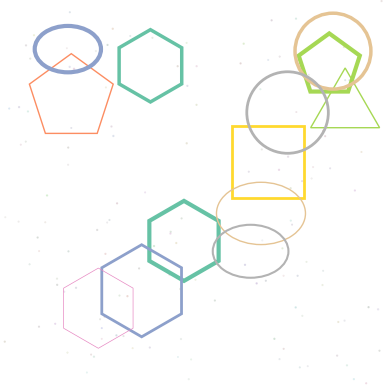[{"shape": "hexagon", "thickness": 2.5, "radius": 0.47, "center": [0.391, 0.829]}, {"shape": "hexagon", "thickness": 3, "radius": 0.52, "center": [0.478, 0.374]}, {"shape": "pentagon", "thickness": 1, "radius": 0.57, "center": [0.185, 0.746]}, {"shape": "oval", "thickness": 3, "radius": 0.43, "center": [0.176, 0.872]}, {"shape": "hexagon", "thickness": 2, "radius": 0.6, "center": [0.368, 0.245]}, {"shape": "hexagon", "thickness": 0.5, "radius": 0.52, "center": [0.255, 0.2]}, {"shape": "pentagon", "thickness": 3, "radius": 0.42, "center": [0.855, 0.83]}, {"shape": "triangle", "thickness": 1, "radius": 0.52, "center": [0.896, 0.72]}, {"shape": "square", "thickness": 2, "radius": 0.47, "center": [0.696, 0.58]}, {"shape": "oval", "thickness": 1, "radius": 0.58, "center": [0.678, 0.446]}, {"shape": "circle", "thickness": 2.5, "radius": 0.49, "center": [0.865, 0.867]}, {"shape": "circle", "thickness": 2, "radius": 0.53, "center": [0.747, 0.708]}, {"shape": "oval", "thickness": 1.5, "radius": 0.49, "center": [0.651, 0.347]}]